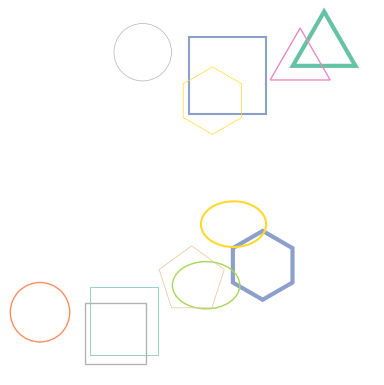[{"shape": "triangle", "thickness": 3, "radius": 0.47, "center": [0.842, 0.876]}, {"shape": "square", "thickness": 0.5, "radius": 0.44, "center": [0.321, 0.166]}, {"shape": "circle", "thickness": 1, "radius": 0.39, "center": [0.104, 0.189]}, {"shape": "square", "thickness": 1.5, "radius": 0.5, "center": [0.592, 0.803]}, {"shape": "hexagon", "thickness": 3, "radius": 0.45, "center": [0.682, 0.311]}, {"shape": "triangle", "thickness": 1, "radius": 0.45, "center": [0.78, 0.837]}, {"shape": "oval", "thickness": 1, "radius": 0.44, "center": [0.535, 0.259]}, {"shape": "oval", "thickness": 1.5, "radius": 0.42, "center": [0.607, 0.418]}, {"shape": "hexagon", "thickness": 0.5, "radius": 0.44, "center": [0.552, 0.739]}, {"shape": "pentagon", "thickness": 0.5, "radius": 0.45, "center": [0.498, 0.272]}, {"shape": "circle", "thickness": 0.5, "radius": 0.37, "center": [0.371, 0.864]}, {"shape": "square", "thickness": 1, "radius": 0.4, "center": [0.299, 0.134]}]